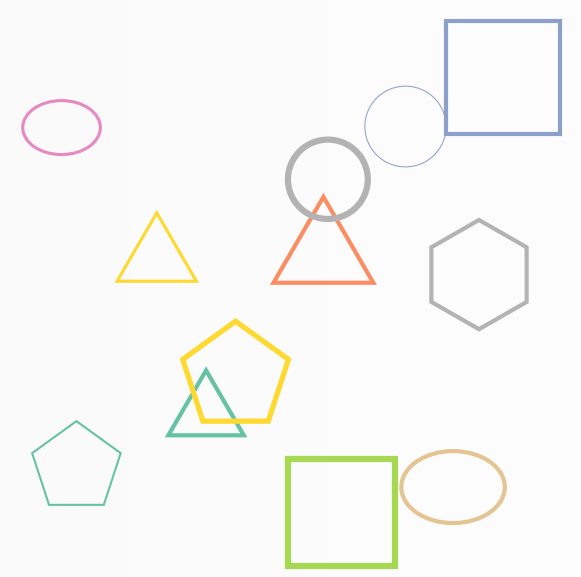[{"shape": "pentagon", "thickness": 1, "radius": 0.4, "center": [0.131, 0.19]}, {"shape": "triangle", "thickness": 2, "radius": 0.37, "center": [0.355, 0.283]}, {"shape": "triangle", "thickness": 2, "radius": 0.5, "center": [0.556, 0.559]}, {"shape": "circle", "thickness": 0.5, "radius": 0.35, "center": [0.698, 0.78]}, {"shape": "square", "thickness": 2, "radius": 0.49, "center": [0.866, 0.865]}, {"shape": "oval", "thickness": 1.5, "radius": 0.33, "center": [0.106, 0.778]}, {"shape": "square", "thickness": 3, "radius": 0.46, "center": [0.588, 0.112]}, {"shape": "pentagon", "thickness": 2.5, "radius": 0.48, "center": [0.405, 0.347]}, {"shape": "triangle", "thickness": 1.5, "radius": 0.39, "center": [0.27, 0.552]}, {"shape": "oval", "thickness": 2, "radius": 0.45, "center": [0.779, 0.156]}, {"shape": "hexagon", "thickness": 2, "radius": 0.47, "center": [0.824, 0.524]}, {"shape": "circle", "thickness": 3, "radius": 0.34, "center": [0.564, 0.689]}]